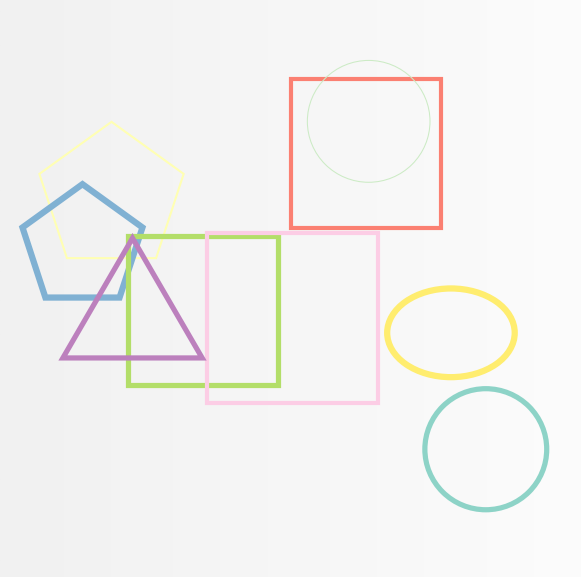[{"shape": "circle", "thickness": 2.5, "radius": 0.52, "center": [0.836, 0.221]}, {"shape": "pentagon", "thickness": 1, "radius": 0.65, "center": [0.192, 0.658]}, {"shape": "square", "thickness": 2, "radius": 0.64, "center": [0.63, 0.734]}, {"shape": "pentagon", "thickness": 3, "radius": 0.54, "center": [0.142, 0.572]}, {"shape": "square", "thickness": 2.5, "radius": 0.65, "center": [0.35, 0.462]}, {"shape": "square", "thickness": 2, "radius": 0.74, "center": [0.504, 0.448]}, {"shape": "triangle", "thickness": 2.5, "radius": 0.69, "center": [0.228, 0.448]}, {"shape": "circle", "thickness": 0.5, "radius": 0.53, "center": [0.634, 0.789]}, {"shape": "oval", "thickness": 3, "radius": 0.55, "center": [0.776, 0.423]}]